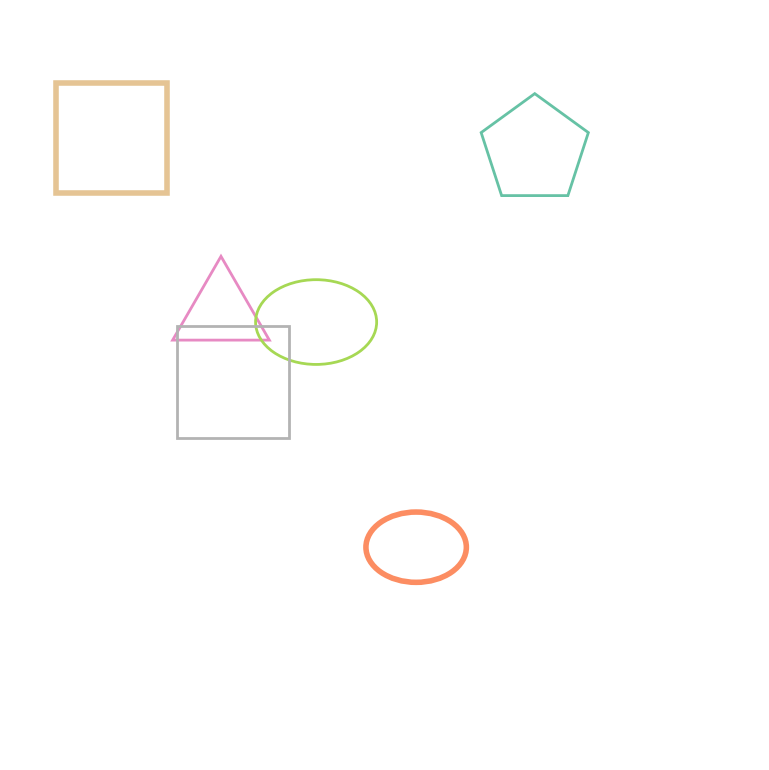[{"shape": "pentagon", "thickness": 1, "radius": 0.37, "center": [0.694, 0.805]}, {"shape": "oval", "thickness": 2, "radius": 0.33, "center": [0.54, 0.289]}, {"shape": "triangle", "thickness": 1, "radius": 0.36, "center": [0.287, 0.595]}, {"shape": "oval", "thickness": 1, "radius": 0.39, "center": [0.411, 0.582]}, {"shape": "square", "thickness": 2, "radius": 0.36, "center": [0.145, 0.821]}, {"shape": "square", "thickness": 1, "radius": 0.36, "center": [0.303, 0.503]}]